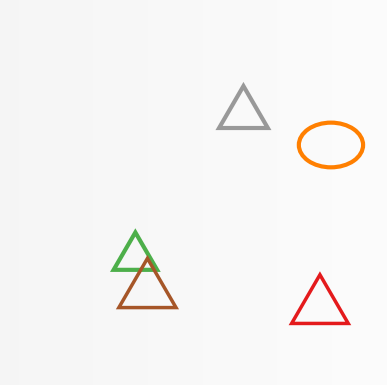[{"shape": "triangle", "thickness": 2.5, "radius": 0.42, "center": [0.826, 0.202]}, {"shape": "triangle", "thickness": 3, "radius": 0.32, "center": [0.349, 0.332]}, {"shape": "oval", "thickness": 3, "radius": 0.41, "center": [0.854, 0.623]}, {"shape": "triangle", "thickness": 2.5, "radius": 0.43, "center": [0.38, 0.244]}, {"shape": "triangle", "thickness": 3, "radius": 0.36, "center": [0.628, 0.704]}]